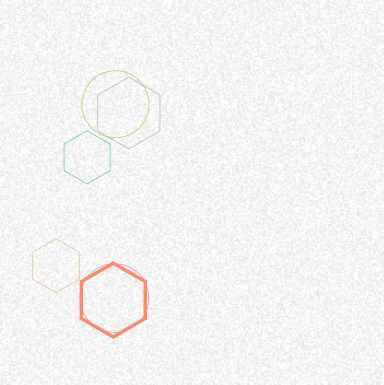[{"shape": "hexagon", "thickness": 0.5, "radius": 0.35, "center": [0.226, 0.591]}, {"shape": "hexagon", "thickness": 2.5, "radius": 0.48, "center": [0.294, 0.221]}, {"shape": "circle", "thickness": 0.5, "radius": 0.45, "center": [0.297, 0.226]}, {"shape": "circle", "thickness": 0.5, "radius": 0.44, "center": [0.3, 0.729]}, {"shape": "hexagon", "thickness": 0.5, "radius": 0.35, "center": [0.146, 0.31]}, {"shape": "hexagon", "thickness": 0.5, "radius": 0.47, "center": [0.335, 0.707]}]